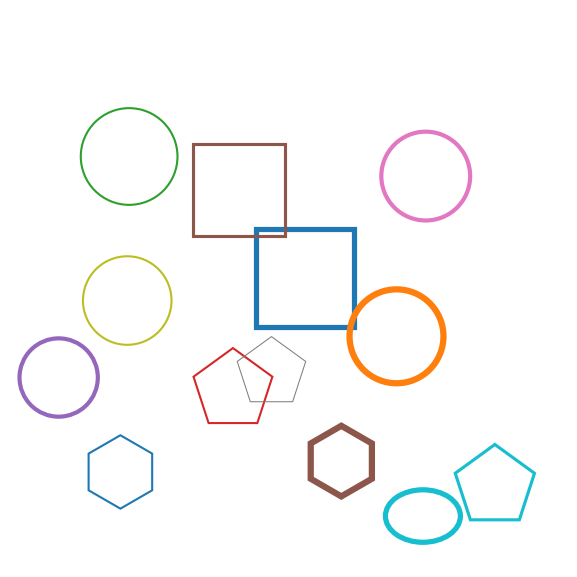[{"shape": "square", "thickness": 2.5, "radius": 0.42, "center": [0.529, 0.517]}, {"shape": "hexagon", "thickness": 1, "radius": 0.32, "center": [0.208, 0.182]}, {"shape": "circle", "thickness": 3, "radius": 0.41, "center": [0.687, 0.417]}, {"shape": "circle", "thickness": 1, "radius": 0.42, "center": [0.224, 0.728]}, {"shape": "pentagon", "thickness": 1, "radius": 0.36, "center": [0.403, 0.325]}, {"shape": "circle", "thickness": 2, "radius": 0.34, "center": [0.102, 0.345]}, {"shape": "square", "thickness": 1.5, "radius": 0.4, "center": [0.414, 0.67]}, {"shape": "hexagon", "thickness": 3, "radius": 0.31, "center": [0.591, 0.201]}, {"shape": "circle", "thickness": 2, "radius": 0.38, "center": [0.737, 0.694]}, {"shape": "pentagon", "thickness": 0.5, "radius": 0.31, "center": [0.47, 0.354]}, {"shape": "circle", "thickness": 1, "radius": 0.38, "center": [0.22, 0.479]}, {"shape": "pentagon", "thickness": 1.5, "radius": 0.36, "center": [0.857, 0.157]}, {"shape": "oval", "thickness": 2.5, "radius": 0.32, "center": [0.732, 0.106]}]